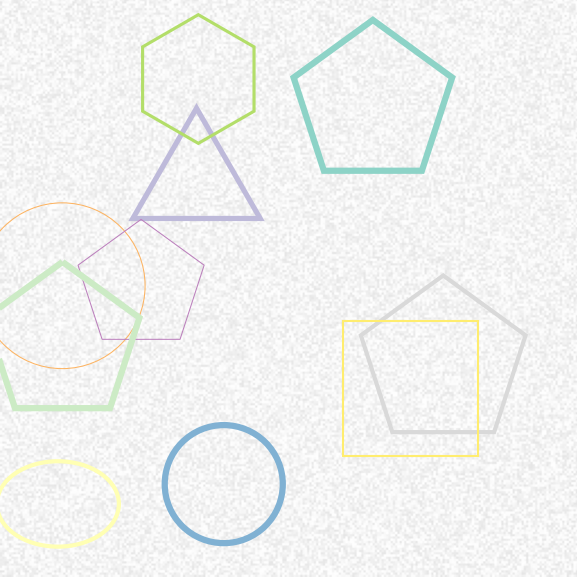[{"shape": "pentagon", "thickness": 3, "radius": 0.72, "center": [0.646, 0.82]}, {"shape": "oval", "thickness": 2, "radius": 0.53, "center": [0.1, 0.127]}, {"shape": "triangle", "thickness": 2.5, "radius": 0.64, "center": [0.34, 0.684]}, {"shape": "circle", "thickness": 3, "radius": 0.51, "center": [0.387, 0.161]}, {"shape": "circle", "thickness": 0.5, "radius": 0.72, "center": [0.108, 0.504]}, {"shape": "hexagon", "thickness": 1.5, "radius": 0.56, "center": [0.343, 0.862]}, {"shape": "pentagon", "thickness": 2, "radius": 0.75, "center": [0.767, 0.372]}, {"shape": "pentagon", "thickness": 0.5, "radius": 0.57, "center": [0.244, 0.504]}, {"shape": "pentagon", "thickness": 3, "radius": 0.7, "center": [0.108, 0.406]}, {"shape": "square", "thickness": 1, "radius": 0.58, "center": [0.71, 0.326]}]